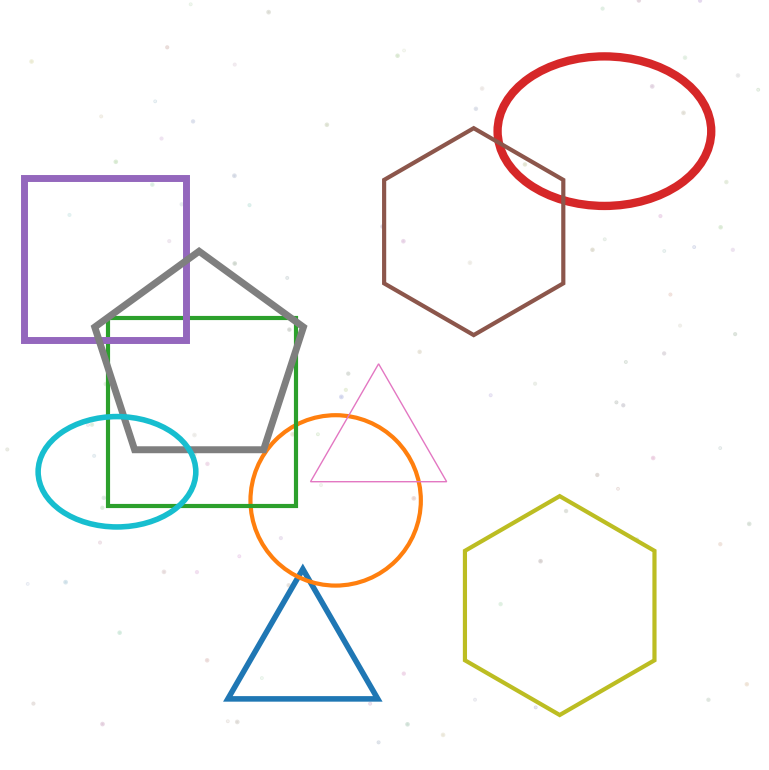[{"shape": "triangle", "thickness": 2, "radius": 0.56, "center": [0.393, 0.149]}, {"shape": "circle", "thickness": 1.5, "radius": 0.55, "center": [0.436, 0.35]}, {"shape": "square", "thickness": 1.5, "radius": 0.61, "center": [0.262, 0.465]}, {"shape": "oval", "thickness": 3, "radius": 0.69, "center": [0.785, 0.83]}, {"shape": "square", "thickness": 2.5, "radius": 0.53, "center": [0.137, 0.663]}, {"shape": "hexagon", "thickness": 1.5, "radius": 0.67, "center": [0.615, 0.699]}, {"shape": "triangle", "thickness": 0.5, "radius": 0.51, "center": [0.492, 0.425]}, {"shape": "pentagon", "thickness": 2.5, "radius": 0.71, "center": [0.259, 0.531]}, {"shape": "hexagon", "thickness": 1.5, "radius": 0.71, "center": [0.727, 0.214]}, {"shape": "oval", "thickness": 2, "radius": 0.51, "center": [0.152, 0.387]}]